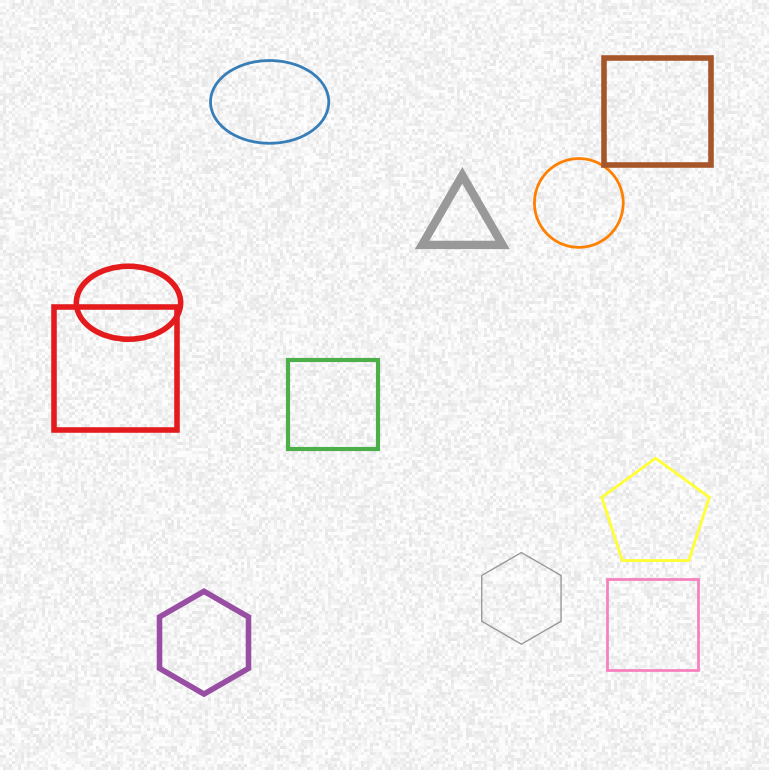[{"shape": "square", "thickness": 2, "radius": 0.4, "center": [0.15, 0.521]}, {"shape": "oval", "thickness": 2, "radius": 0.34, "center": [0.167, 0.607]}, {"shape": "oval", "thickness": 1, "radius": 0.38, "center": [0.35, 0.868]}, {"shape": "square", "thickness": 1.5, "radius": 0.29, "center": [0.432, 0.475]}, {"shape": "hexagon", "thickness": 2, "radius": 0.33, "center": [0.265, 0.165]}, {"shape": "circle", "thickness": 1, "radius": 0.29, "center": [0.752, 0.736]}, {"shape": "pentagon", "thickness": 1, "radius": 0.37, "center": [0.851, 0.331]}, {"shape": "square", "thickness": 2, "radius": 0.35, "center": [0.854, 0.855]}, {"shape": "square", "thickness": 1, "radius": 0.29, "center": [0.847, 0.189]}, {"shape": "triangle", "thickness": 3, "radius": 0.3, "center": [0.6, 0.712]}, {"shape": "hexagon", "thickness": 0.5, "radius": 0.3, "center": [0.677, 0.223]}]